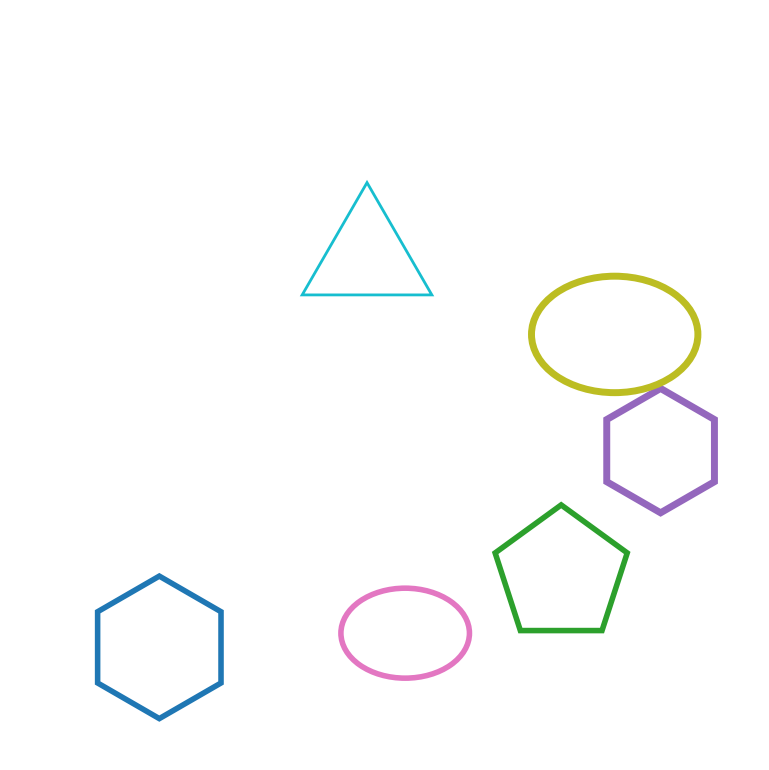[{"shape": "hexagon", "thickness": 2, "radius": 0.46, "center": [0.207, 0.159]}, {"shape": "pentagon", "thickness": 2, "radius": 0.45, "center": [0.729, 0.254]}, {"shape": "hexagon", "thickness": 2.5, "radius": 0.4, "center": [0.858, 0.415]}, {"shape": "oval", "thickness": 2, "radius": 0.42, "center": [0.526, 0.178]}, {"shape": "oval", "thickness": 2.5, "radius": 0.54, "center": [0.798, 0.566]}, {"shape": "triangle", "thickness": 1, "radius": 0.49, "center": [0.477, 0.666]}]